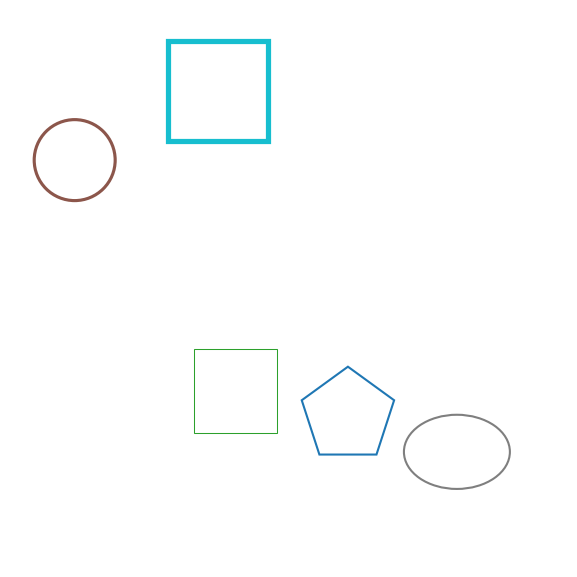[{"shape": "pentagon", "thickness": 1, "radius": 0.42, "center": [0.602, 0.28]}, {"shape": "square", "thickness": 0.5, "radius": 0.36, "center": [0.408, 0.323]}, {"shape": "circle", "thickness": 1.5, "radius": 0.35, "center": [0.129, 0.722]}, {"shape": "oval", "thickness": 1, "radius": 0.46, "center": [0.791, 0.217]}, {"shape": "square", "thickness": 2.5, "radius": 0.43, "center": [0.377, 0.842]}]